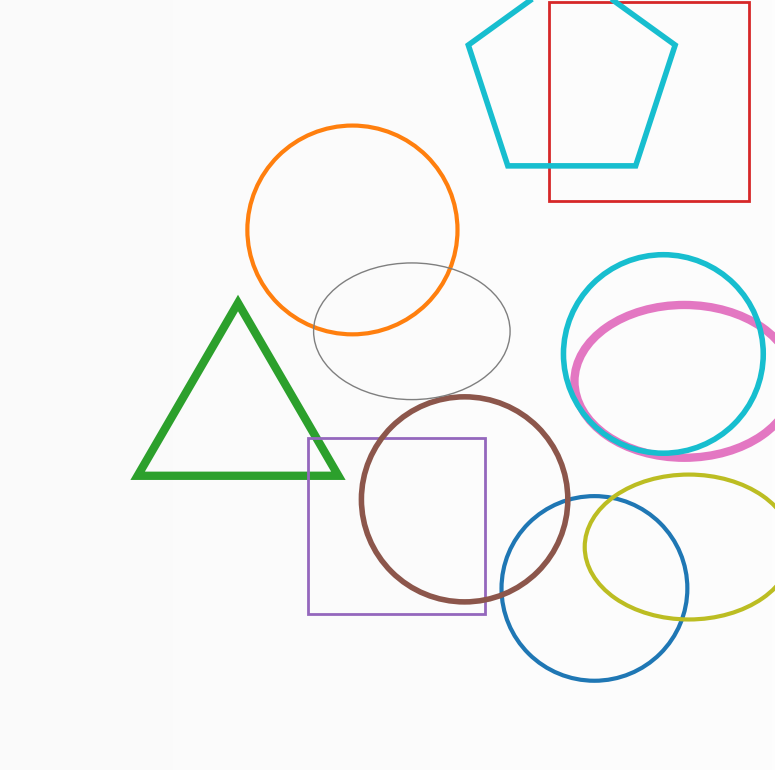[{"shape": "circle", "thickness": 1.5, "radius": 0.6, "center": [0.767, 0.236]}, {"shape": "circle", "thickness": 1.5, "radius": 0.68, "center": [0.455, 0.701]}, {"shape": "triangle", "thickness": 3, "radius": 0.75, "center": [0.307, 0.457]}, {"shape": "square", "thickness": 1, "radius": 0.65, "center": [0.837, 0.868]}, {"shape": "square", "thickness": 1, "radius": 0.57, "center": [0.512, 0.317]}, {"shape": "circle", "thickness": 2, "radius": 0.67, "center": [0.599, 0.351]}, {"shape": "oval", "thickness": 3, "radius": 0.71, "center": [0.883, 0.505]}, {"shape": "oval", "thickness": 0.5, "radius": 0.63, "center": [0.531, 0.57]}, {"shape": "oval", "thickness": 1.5, "radius": 0.67, "center": [0.889, 0.29]}, {"shape": "pentagon", "thickness": 2, "radius": 0.7, "center": [0.738, 0.898]}, {"shape": "circle", "thickness": 2, "radius": 0.64, "center": [0.856, 0.54]}]